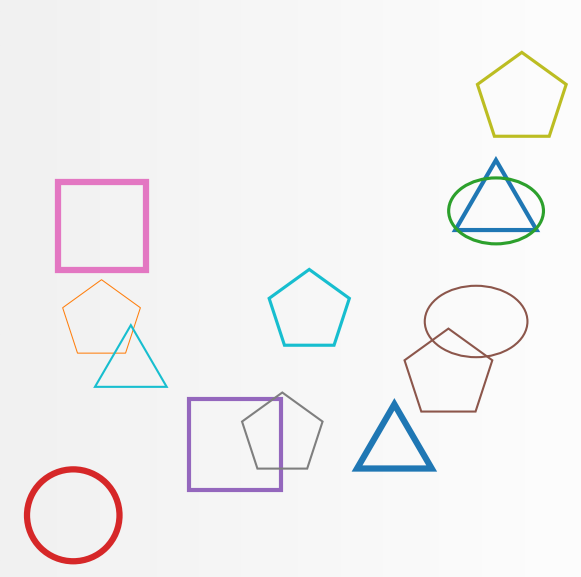[{"shape": "triangle", "thickness": 2, "radius": 0.4, "center": [0.853, 0.641]}, {"shape": "triangle", "thickness": 3, "radius": 0.37, "center": [0.678, 0.225]}, {"shape": "pentagon", "thickness": 0.5, "radius": 0.35, "center": [0.175, 0.445]}, {"shape": "oval", "thickness": 1.5, "radius": 0.41, "center": [0.853, 0.634]}, {"shape": "circle", "thickness": 3, "radius": 0.4, "center": [0.126, 0.107]}, {"shape": "square", "thickness": 2, "radius": 0.39, "center": [0.404, 0.229]}, {"shape": "oval", "thickness": 1, "radius": 0.44, "center": [0.819, 0.442]}, {"shape": "pentagon", "thickness": 1, "radius": 0.4, "center": [0.771, 0.351]}, {"shape": "square", "thickness": 3, "radius": 0.38, "center": [0.175, 0.608]}, {"shape": "pentagon", "thickness": 1, "radius": 0.36, "center": [0.486, 0.247]}, {"shape": "pentagon", "thickness": 1.5, "radius": 0.4, "center": [0.898, 0.828]}, {"shape": "pentagon", "thickness": 1.5, "radius": 0.36, "center": [0.532, 0.46]}, {"shape": "triangle", "thickness": 1, "radius": 0.36, "center": [0.225, 0.365]}]